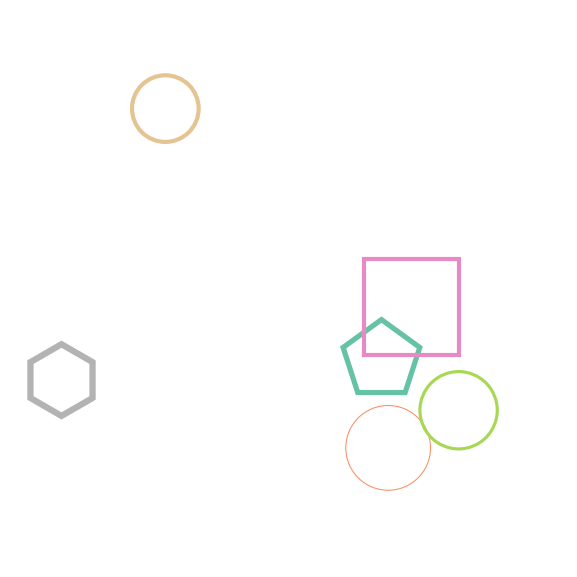[{"shape": "pentagon", "thickness": 2.5, "radius": 0.35, "center": [0.661, 0.376]}, {"shape": "circle", "thickness": 0.5, "radius": 0.37, "center": [0.672, 0.224]}, {"shape": "square", "thickness": 2, "radius": 0.41, "center": [0.712, 0.467]}, {"shape": "circle", "thickness": 1.5, "radius": 0.33, "center": [0.794, 0.289]}, {"shape": "circle", "thickness": 2, "radius": 0.29, "center": [0.286, 0.811]}, {"shape": "hexagon", "thickness": 3, "radius": 0.31, "center": [0.106, 0.341]}]